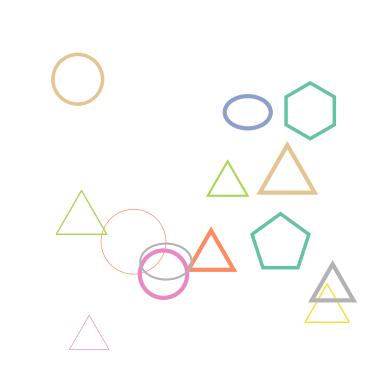[{"shape": "pentagon", "thickness": 2.5, "radius": 0.39, "center": [0.728, 0.367]}, {"shape": "hexagon", "thickness": 2.5, "radius": 0.36, "center": [0.806, 0.712]}, {"shape": "circle", "thickness": 0.5, "radius": 0.42, "center": [0.347, 0.372]}, {"shape": "triangle", "thickness": 3, "radius": 0.34, "center": [0.548, 0.333]}, {"shape": "oval", "thickness": 3, "radius": 0.3, "center": [0.644, 0.708]}, {"shape": "circle", "thickness": 3, "radius": 0.31, "center": [0.425, 0.288]}, {"shape": "triangle", "thickness": 0.5, "radius": 0.3, "center": [0.232, 0.121]}, {"shape": "triangle", "thickness": 1.5, "radius": 0.3, "center": [0.591, 0.521]}, {"shape": "triangle", "thickness": 1, "radius": 0.38, "center": [0.212, 0.429]}, {"shape": "triangle", "thickness": 1, "radius": 0.33, "center": [0.85, 0.196]}, {"shape": "circle", "thickness": 2.5, "radius": 0.32, "center": [0.202, 0.794]}, {"shape": "triangle", "thickness": 3, "radius": 0.41, "center": [0.746, 0.541]}, {"shape": "triangle", "thickness": 3, "radius": 0.31, "center": [0.864, 0.251]}, {"shape": "oval", "thickness": 1.5, "radius": 0.33, "center": [0.431, 0.321]}]